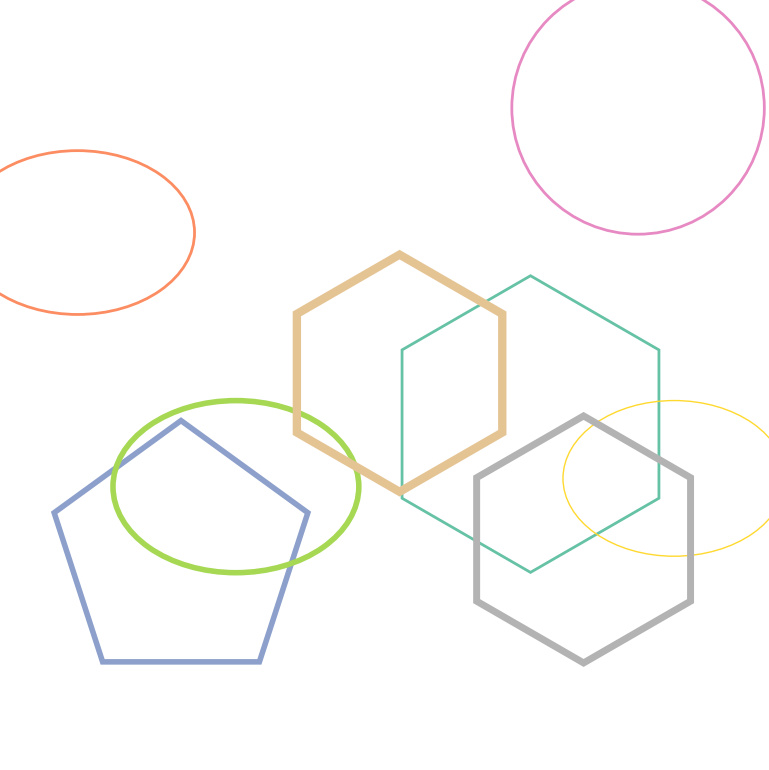[{"shape": "hexagon", "thickness": 1, "radius": 0.96, "center": [0.689, 0.449]}, {"shape": "oval", "thickness": 1, "radius": 0.76, "center": [0.101, 0.698]}, {"shape": "pentagon", "thickness": 2, "radius": 0.87, "center": [0.235, 0.281]}, {"shape": "circle", "thickness": 1, "radius": 0.82, "center": [0.829, 0.86]}, {"shape": "oval", "thickness": 2, "radius": 0.8, "center": [0.306, 0.368]}, {"shape": "oval", "thickness": 0.5, "radius": 0.72, "center": [0.876, 0.379]}, {"shape": "hexagon", "thickness": 3, "radius": 0.77, "center": [0.519, 0.515]}, {"shape": "hexagon", "thickness": 2.5, "radius": 0.8, "center": [0.758, 0.299]}]